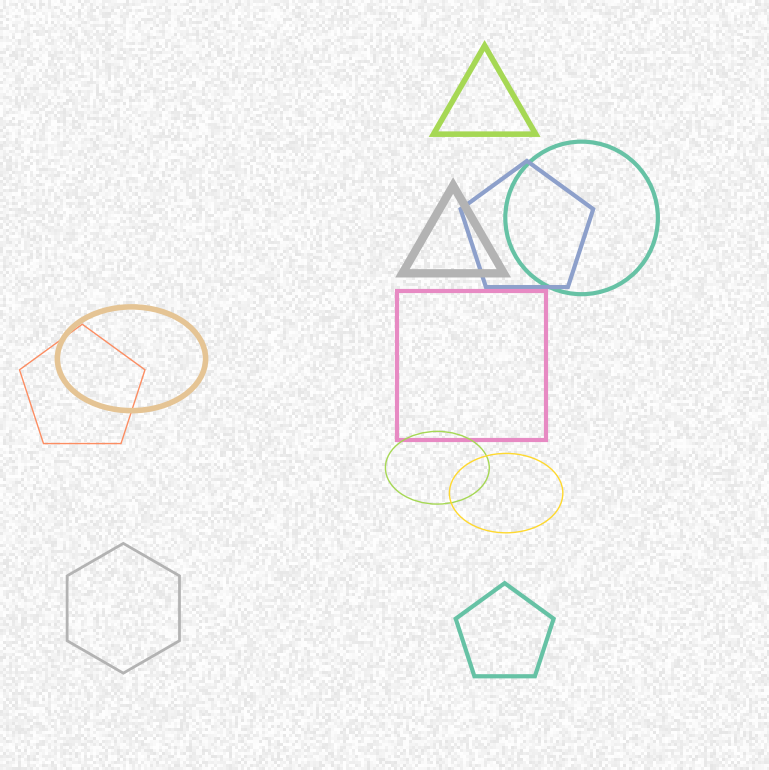[{"shape": "pentagon", "thickness": 1.5, "radius": 0.33, "center": [0.655, 0.176]}, {"shape": "circle", "thickness": 1.5, "radius": 0.5, "center": [0.755, 0.717]}, {"shape": "pentagon", "thickness": 0.5, "radius": 0.43, "center": [0.107, 0.493]}, {"shape": "pentagon", "thickness": 1.5, "radius": 0.45, "center": [0.684, 0.7]}, {"shape": "square", "thickness": 1.5, "radius": 0.49, "center": [0.612, 0.525]}, {"shape": "oval", "thickness": 0.5, "radius": 0.34, "center": [0.568, 0.393]}, {"shape": "triangle", "thickness": 2, "radius": 0.38, "center": [0.629, 0.864]}, {"shape": "oval", "thickness": 0.5, "radius": 0.37, "center": [0.657, 0.36]}, {"shape": "oval", "thickness": 2, "radius": 0.48, "center": [0.171, 0.534]}, {"shape": "hexagon", "thickness": 1, "radius": 0.42, "center": [0.16, 0.21]}, {"shape": "triangle", "thickness": 3, "radius": 0.38, "center": [0.588, 0.683]}]